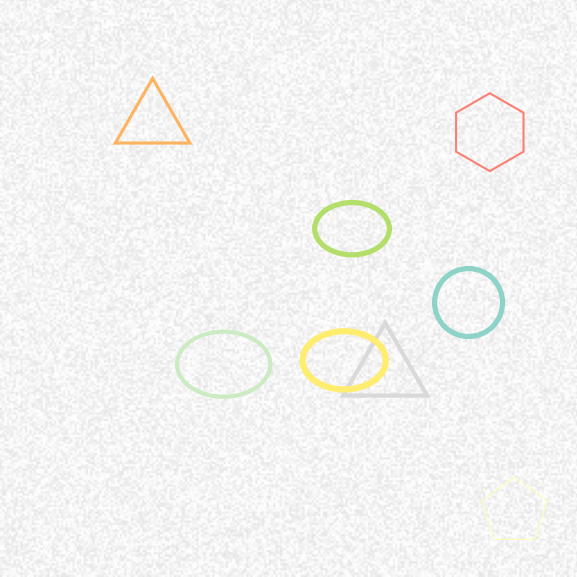[{"shape": "circle", "thickness": 2.5, "radius": 0.29, "center": [0.811, 0.475]}, {"shape": "pentagon", "thickness": 0.5, "radius": 0.3, "center": [0.891, 0.113]}, {"shape": "hexagon", "thickness": 1, "radius": 0.34, "center": [0.848, 0.77]}, {"shape": "triangle", "thickness": 1.5, "radius": 0.37, "center": [0.264, 0.789]}, {"shape": "oval", "thickness": 2.5, "radius": 0.32, "center": [0.61, 0.603]}, {"shape": "triangle", "thickness": 2, "radius": 0.42, "center": [0.667, 0.356]}, {"shape": "oval", "thickness": 2, "radius": 0.4, "center": [0.387, 0.368]}, {"shape": "oval", "thickness": 3, "radius": 0.36, "center": [0.596, 0.375]}]